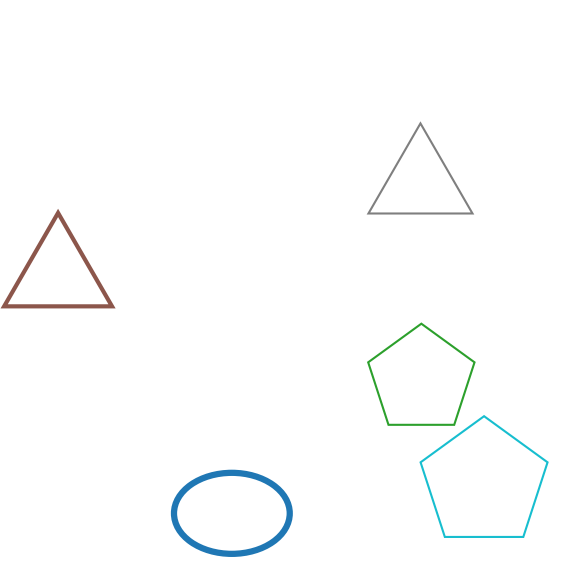[{"shape": "oval", "thickness": 3, "radius": 0.5, "center": [0.402, 0.11]}, {"shape": "pentagon", "thickness": 1, "radius": 0.48, "center": [0.73, 0.342]}, {"shape": "triangle", "thickness": 2, "radius": 0.54, "center": [0.101, 0.523]}, {"shape": "triangle", "thickness": 1, "radius": 0.52, "center": [0.728, 0.681]}, {"shape": "pentagon", "thickness": 1, "radius": 0.58, "center": [0.838, 0.163]}]